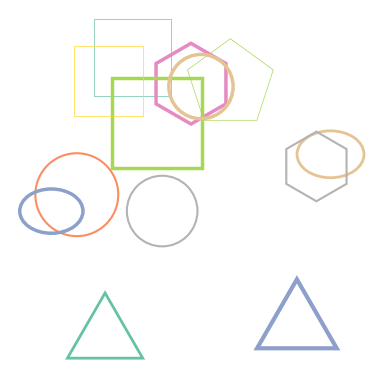[{"shape": "square", "thickness": 0.5, "radius": 0.5, "center": [0.345, 0.85]}, {"shape": "triangle", "thickness": 2, "radius": 0.56, "center": [0.273, 0.126]}, {"shape": "circle", "thickness": 1.5, "radius": 0.54, "center": [0.2, 0.494]}, {"shape": "triangle", "thickness": 3, "radius": 0.6, "center": [0.771, 0.155]}, {"shape": "oval", "thickness": 2.5, "radius": 0.41, "center": [0.133, 0.452]}, {"shape": "hexagon", "thickness": 2.5, "radius": 0.52, "center": [0.496, 0.783]}, {"shape": "pentagon", "thickness": 0.5, "radius": 0.59, "center": [0.598, 0.782]}, {"shape": "square", "thickness": 2.5, "radius": 0.58, "center": [0.408, 0.68]}, {"shape": "square", "thickness": 0.5, "radius": 0.45, "center": [0.282, 0.79]}, {"shape": "oval", "thickness": 2, "radius": 0.43, "center": [0.859, 0.599]}, {"shape": "circle", "thickness": 2.5, "radius": 0.42, "center": [0.522, 0.775]}, {"shape": "circle", "thickness": 1.5, "radius": 0.46, "center": [0.421, 0.452]}, {"shape": "hexagon", "thickness": 1.5, "radius": 0.45, "center": [0.822, 0.568]}]